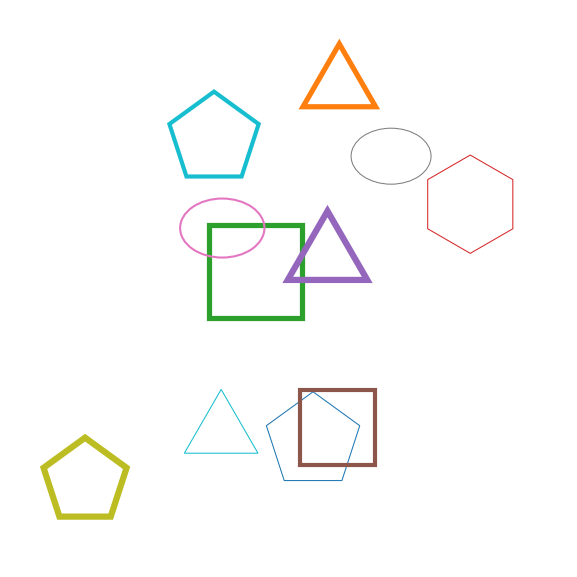[{"shape": "pentagon", "thickness": 0.5, "radius": 0.42, "center": [0.542, 0.236]}, {"shape": "triangle", "thickness": 2.5, "radius": 0.36, "center": [0.588, 0.851]}, {"shape": "square", "thickness": 2.5, "radius": 0.4, "center": [0.442, 0.529]}, {"shape": "hexagon", "thickness": 0.5, "radius": 0.43, "center": [0.814, 0.646]}, {"shape": "triangle", "thickness": 3, "radius": 0.4, "center": [0.567, 0.554]}, {"shape": "square", "thickness": 2, "radius": 0.32, "center": [0.585, 0.259]}, {"shape": "oval", "thickness": 1, "radius": 0.36, "center": [0.385, 0.604]}, {"shape": "oval", "thickness": 0.5, "radius": 0.35, "center": [0.677, 0.729]}, {"shape": "pentagon", "thickness": 3, "radius": 0.38, "center": [0.147, 0.166]}, {"shape": "pentagon", "thickness": 2, "radius": 0.41, "center": [0.371, 0.759]}, {"shape": "triangle", "thickness": 0.5, "radius": 0.37, "center": [0.383, 0.251]}]